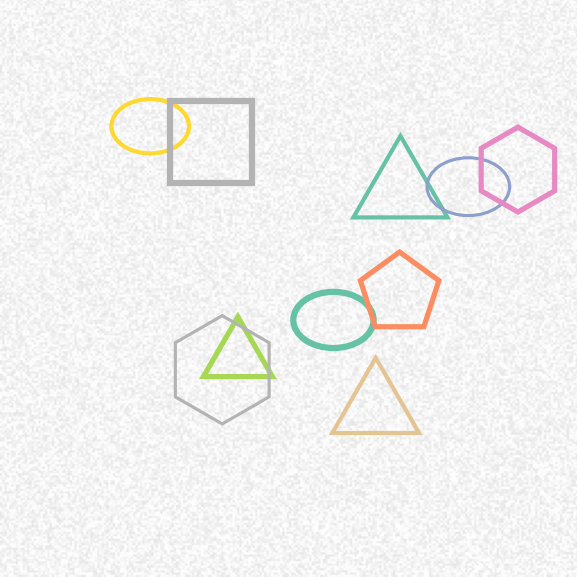[{"shape": "oval", "thickness": 3, "radius": 0.35, "center": [0.577, 0.445]}, {"shape": "triangle", "thickness": 2, "radius": 0.47, "center": [0.693, 0.67]}, {"shape": "pentagon", "thickness": 2.5, "radius": 0.36, "center": [0.692, 0.491]}, {"shape": "oval", "thickness": 1.5, "radius": 0.36, "center": [0.811, 0.676]}, {"shape": "hexagon", "thickness": 2.5, "radius": 0.37, "center": [0.897, 0.705]}, {"shape": "triangle", "thickness": 2.5, "radius": 0.34, "center": [0.412, 0.381]}, {"shape": "oval", "thickness": 2, "radius": 0.34, "center": [0.26, 0.78]}, {"shape": "triangle", "thickness": 2, "radius": 0.43, "center": [0.651, 0.293]}, {"shape": "hexagon", "thickness": 1.5, "radius": 0.47, "center": [0.385, 0.359]}, {"shape": "square", "thickness": 3, "radius": 0.36, "center": [0.365, 0.753]}]